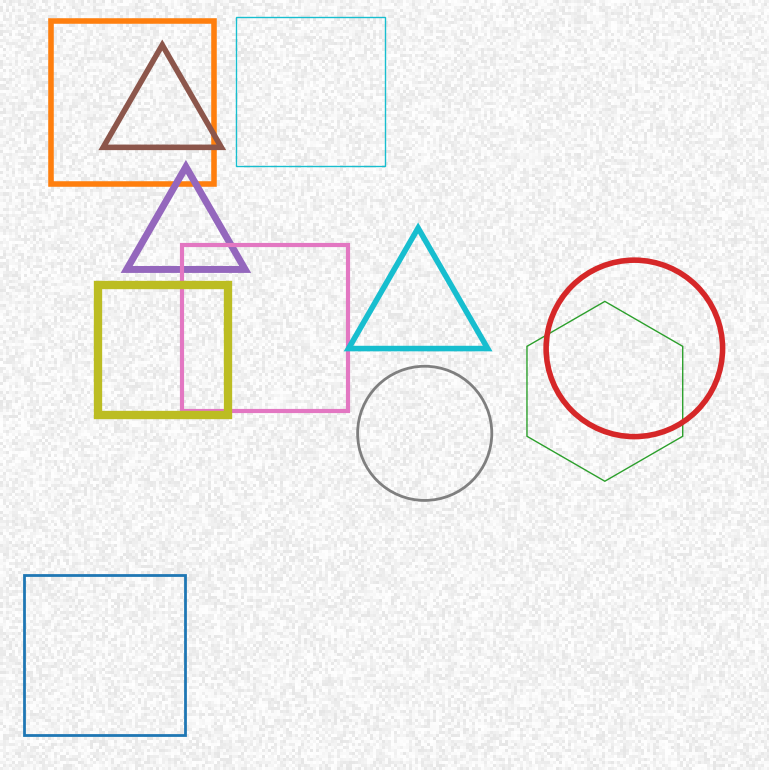[{"shape": "square", "thickness": 1, "radius": 0.52, "center": [0.136, 0.149]}, {"shape": "square", "thickness": 2, "radius": 0.53, "center": [0.172, 0.867]}, {"shape": "hexagon", "thickness": 0.5, "radius": 0.58, "center": [0.786, 0.492]}, {"shape": "circle", "thickness": 2, "radius": 0.57, "center": [0.824, 0.548]}, {"shape": "triangle", "thickness": 2.5, "radius": 0.44, "center": [0.241, 0.694]}, {"shape": "triangle", "thickness": 2, "radius": 0.44, "center": [0.211, 0.853]}, {"shape": "square", "thickness": 1.5, "radius": 0.54, "center": [0.344, 0.574]}, {"shape": "circle", "thickness": 1, "radius": 0.44, "center": [0.552, 0.437]}, {"shape": "square", "thickness": 3, "radius": 0.42, "center": [0.212, 0.545]}, {"shape": "square", "thickness": 0.5, "radius": 0.49, "center": [0.403, 0.881]}, {"shape": "triangle", "thickness": 2, "radius": 0.52, "center": [0.543, 0.599]}]